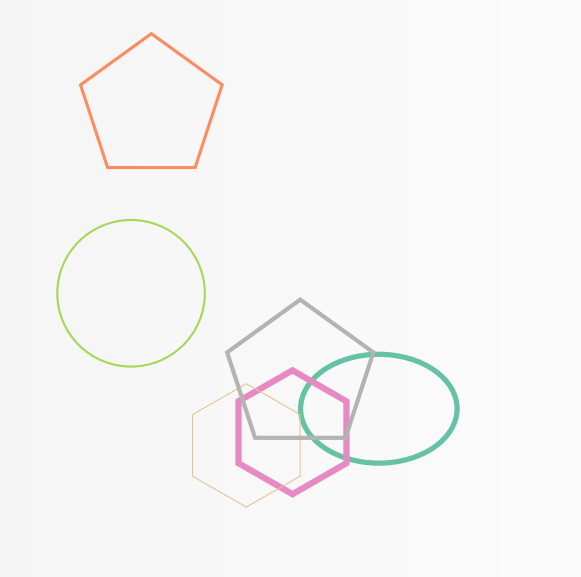[{"shape": "oval", "thickness": 2.5, "radius": 0.67, "center": [0.652, 0.291]}, {"shape": "pentagon", "thickness": 1.5, "radius": 0.64, "center": [0.26, 0.813]}, {"shape": "hexagon", "thickness": 3, "radius": 0.54, "center": [0.503, 0.251]}, {"shape": "circle", "thickness": 1, "radius": 0.63, "center": [0.225, 0.491]}, {"shape": "hexagon", "thickness": 0.5, "radius": 0.53, "center": [0.424, 0.228]}, {"shape": "pentagon", "thickness": 2, "radius": 0.66, "center": [0.517, 0.348]}]